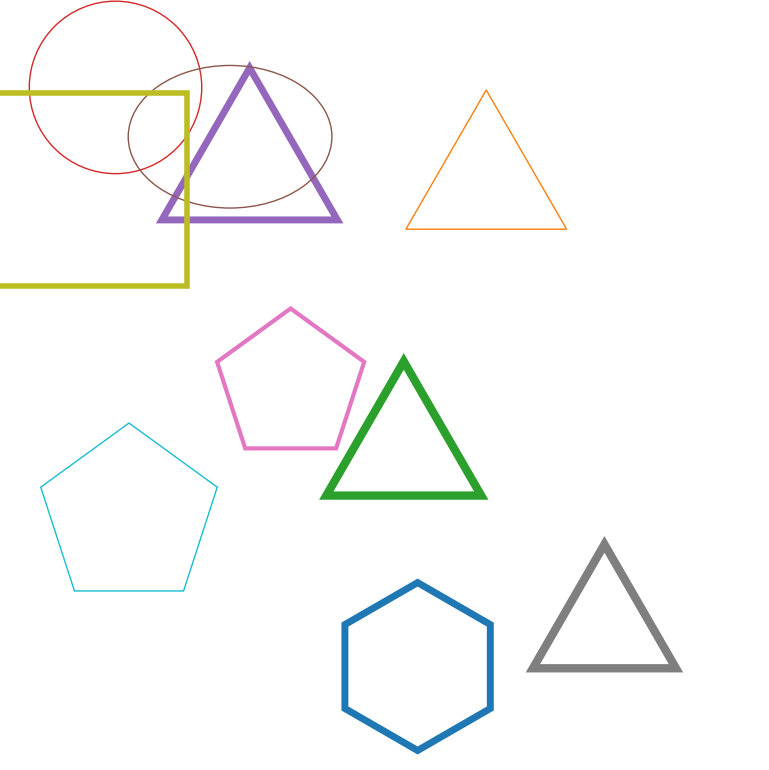[{"shape": "hexagon", "thickness": 2.5, "radius": 0.55, "center": [0.542, 0.134]}, {"shape": "triangle", "thickness": 0.5, "radius": 0.6, "center": [0.631, 0.763]}, {"shape": "triangle", "thickness": 3, "radius": 0.58, "center": [0.524, 0.414]}, {"shape": "circle", "thickness": 0.5, "radius": 0.56, "center": [0.15, 0.886]}, {"shape": "triangle", "thickness": 2.5, "radius": 0.66, "center": [0.324, 0.78]}, {"shape": "oval", "thickness": 0.5, "radius": 0.66, "center": [0.299, 0.822]}, {"shape": "pentagon", "thickness": 1.5, "radius": 0.5, "center": [0.377, 0.499]}, {"shape": "triangle", "thickness": 3, "radius": 0.54, "center": [0.785, 0.186]}, {"shape": "square", "thickness": 2, "radius": 0.63, "center": [0.117, 0.754]}, {"shape": "pentagon", "thickness": 0.5, "radius": 0.6, "center": [0.168, 0.33]}]